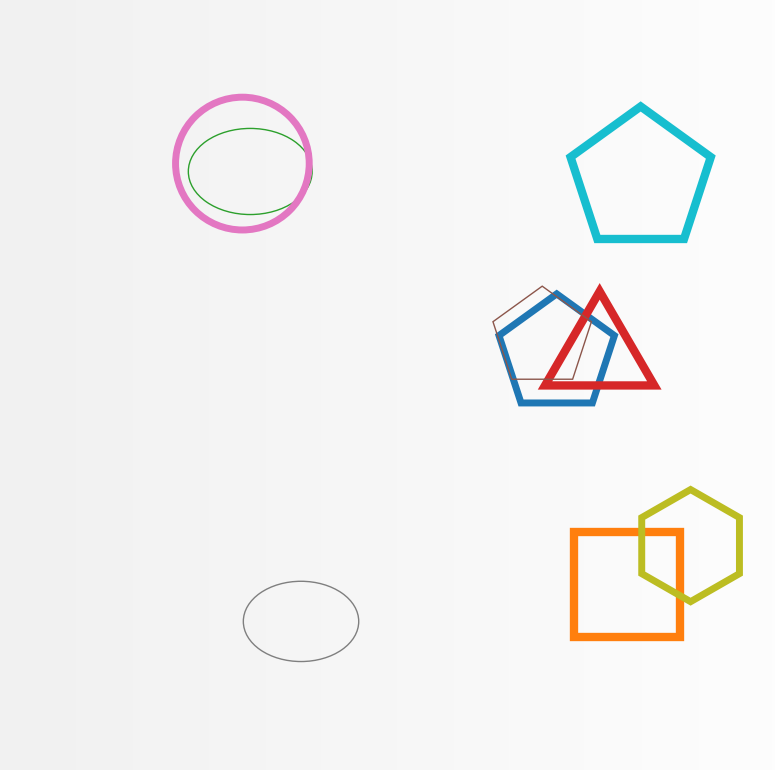[{"shape": "pentagon", "thickness": 2.5, "radius": 0.39, "center": [0.718, 0.54]}, {"shape": "square", "thickness": 3, "radius": 0.34, "center": [0.81, 0.241]}, {"shape": "oval", "thickness": 0.5, "radius": 0.4, "center": [0.323, 0.777]}, {"shape": "triangle", "thickness": 3, "radius": 0.41, "center": [0.774, 0.54]}, {"shape": "pentagon", "thickness": 0.5, "radius": 0.33, "center": [0.7, 0.562]}, {"shape": "circle", "thickness": 2.5, "radius": 0.43, "center": [0.313, 0.788]}, {"shape": "oval", "thickness": 0.5, "radius": 0.37, "center": [0.388, 0.193]}, {"shape": "hexagon", "thickness": 2.5, "radius": 0.36, "center": [0.891, 0.291]}, {"shape": "pentagon", "thickness": 3, "radius": 0.48, "center": [0.827, 0.767]}]